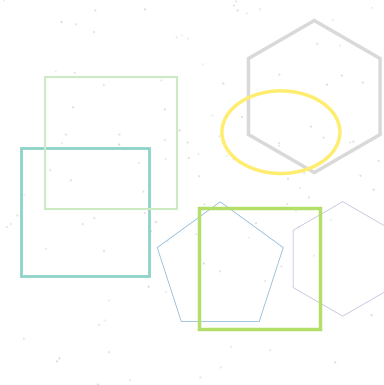[{"shape": "square", "thickness": 2, "radius": 0.83, "center": [0.221, 0.45]}, {"shape": "hexagon", "thickness": 0.5, "radius": 0.74, "center": [0.89, 0.327]}, {"shape": "pentagon", "thickness": 0.5, "radius": 0.86, "center": [0.572, 0.304]}, {"shape": "square", "thickness": 2.5, "radius": 0.79, "center": [0.675, 0.302]}, {"shape": "hexagon", "thickness": 2.5, "radius": 0.99, "center": [0.816, 0.749]}, {"shape": "square", "thickness": 1.5, "radius": 0.85, "center": [0.288, 0.629]}, {"shape": "oval", "thickness": 2.5, "radius": 0.77, "center": [0.73, 0.657]}]